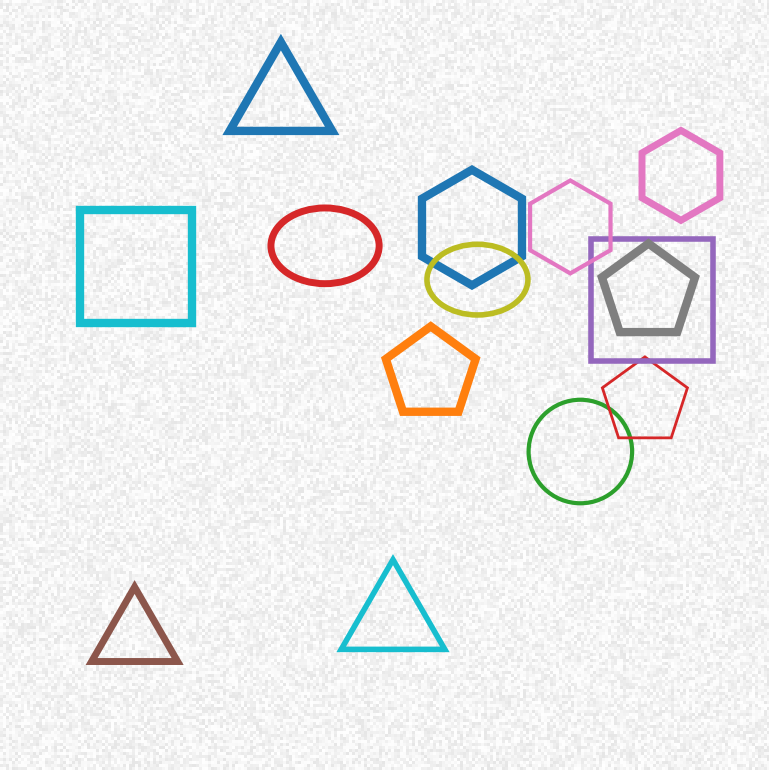[{"shape": "triangle", "thickness": 3, "radius": 0.38, "center": [0.365, 0.868]}, {"shape": "hexagon", "thickness": 3, "radius": 0.37, "center": [0.613, 0.704]}, {"shape": "pentagon", "thickness": 3, "radius": 0.31, "center": [0.559, 0.515]}, {"shape": "circle", "thickness": 1.5, "radius": 0.34, "center": [0.754, 0.414]}, {"shape": "oval", "thickness": 2.5, "radius": 0.35, "center": [0.422, 0.681]}, {"shape": "pentagon", "thickness": 1, "radius": 0.29, "center": [0.838, 0.478]}, {"shape": "square", "thickness": 2, "radius": 0.4, "center": [0.847, 0.61]}, {"shape": "triangle", "thickness": 2.5, "radius": 0.32, "center": [0.175, 0.173]}, {"shape": "hexagon", "thickness": 2.5, "radius": 0.29, "center": [0.884, 0.772]}, {"shape": "hexagon", "thickness": 1.5, "radius": 0.3, "center": [0.741, 0.705]}, {"shape": "pentagon", "thickness": 3, "radius": 0.32, "center": [0.842, 0.62]}, {"shape": "oval", "thickness": 2, "radius": 0.33, "center": [0.62, 0.637]}, {"shape": "square", "thickness": 3, "radius": 0.37, "center": [0.177, 0.653]}, {"shape": "triangle", "thickness": 2, "radius": 0.39, "center": [0.51, 0.195]}]